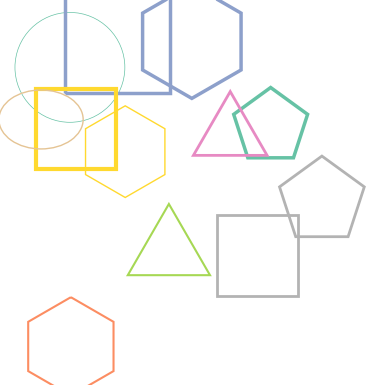[{"shape": "pentagon", "thickness": 2.5, "radius": 0.5, "center": [0.703, 0.672]}, {"shape": "circle", "thickness": 0.5, "radius": 0.71, "center": [0.182, 0.825]}, {"shape": "hexagon", "thickness": 1.5, "radius": 0.64, "center": [0.184, 0.1]}, {"shape": "hexagon", "thickness": 2.5, "radius": 0.74, "center": [0.498, 0.892]}, {"shape": "square", "thickness": 2.5, "radius": 0.68, "center": [0.306, 0.896]}, {"shape": "triangle", "thickness": 2, "radius": 0.55, "center": [0.598, 0.652]}, {"shape": "triangle", "thickness": 1.5, "radius": 0.62, "center": [0.439, 0.347]}, {"shape": "hexagon", "thickness": 1, "radius": 0.6, "center": [0.325, 0.606]}, {"shape": "square", "thickness": 3, "radius": 0.52, "center": [0.198, 0.665]}, {"shape": "oval", "thickness": 1, "radius": 0.55, "center": [0.107, 0.69]}, {"shape": "square", "thickness": 2, "radius": 0.53, "center": [0.67, 0.337]}, {"shape": "pentagon", "thickness": 2, "radius": 0.58, "center": [0.836, 0.479]}]